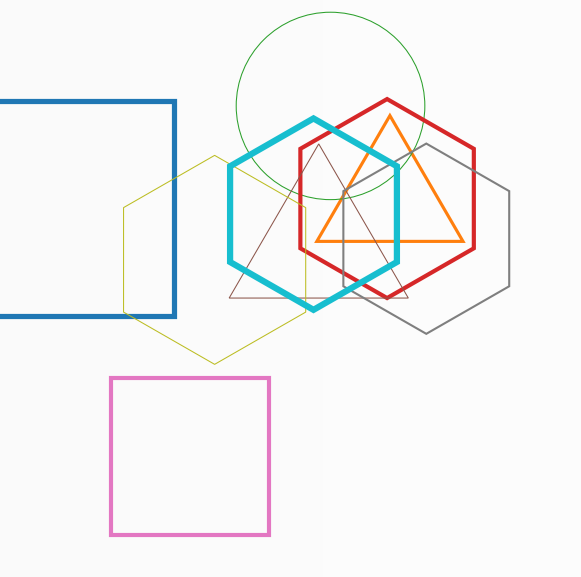[{"shape": "square", "thickness": 2.5, "radius": 0.93, "center": [0.114, 0.638]}, {"shape": "triangle", "thickness": 1.5, "radius": 0.73, "center": [0.671, 0.654]}, {"shape": "circle", "thickness": 0.5, "radius": 0.81, "center": [0.569, 0.816]}, {"shape": "hexagon", "thickness": 2, "radius": 0.86, "center": [0.666, 0.655]}, {"shape": "triangle", "thickness": 0.5, "radius": 0.89, "center": [0.548, 0.572]}, {"shape": "square", "thickness": 2, "radius": 0.68, "center": [0.327, 0.208]}, {"shape": "hexagon", "thickness": 1, "radius": 0.82, "center": [0.733, 0.586]}, {"shape": "hexagon", "thickness": 0.5, "radius": 0.9, "center": [0.369, 0.549]}, {"shape": "hexagon", "thickness": 3, "radius": 0.83, "center": [0.539, 0.628]}]